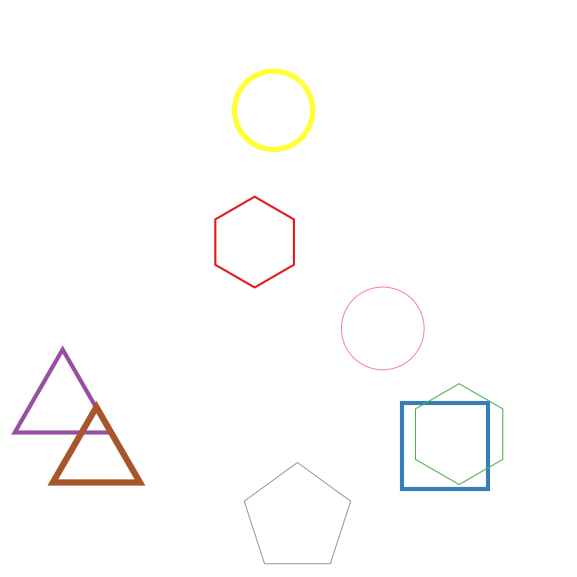[{"shape": "hexagon", "thickness": 1, "radius": 0.39, "center": [0.441, 0.58]}, {"shape": "square", "thickness": 2, "radius": 0.37, "center": [0.77, 0.227]}, {"shape": "hexagon", "thickness": 0.5, "radius": 0.44, "center": [0.795, 0.247]}, {"shape": "triangle", "thickness": 2, "radius": 0.48, "center": [0.108, 0.298]}, {"shape": "circle", "thickness": 2.5, "radius": 0.34, "center": [0.474, 0.808]}, {"shape": "triangle", "thickness": 3, "radius": 0.44, "center": [0.167, 0.207]}, {"shape": "circle", "thickness": 0.5, "radius": 0.36, "center": [0.663, 0.43]}, {"shape": "pentagon", "thickness": 0.5, "radius": 0.48, "center": [0.515, 0.101]}]